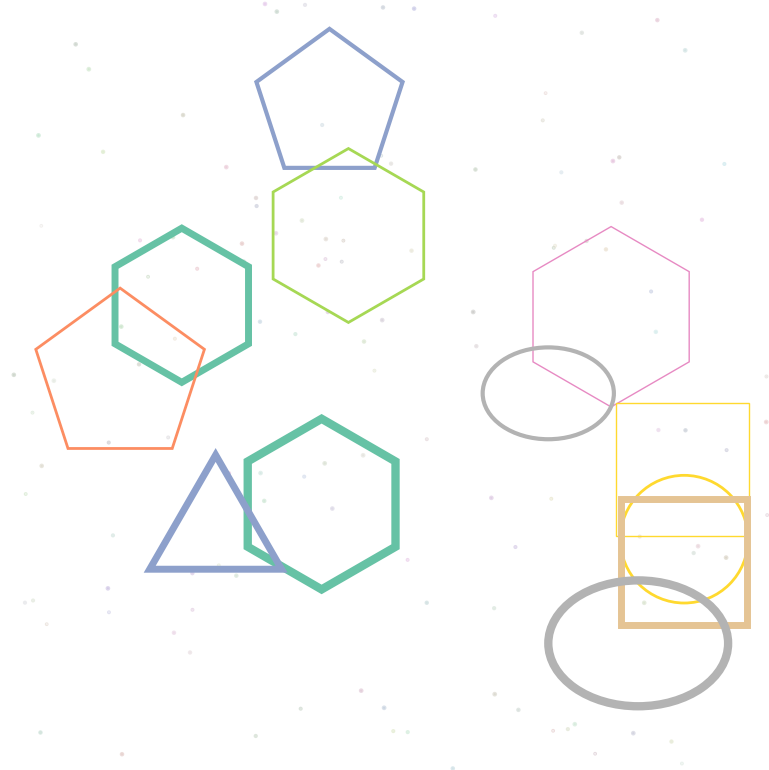[{"shape": "hexagon", "thickness": 3, "radius": 0.55, "center": [0.418, 0.345]}, {"shape": "hexagon", "thickness": 2.5, "radius": 0.5, "center": [0.236, 0.604]}, {"shape": "pentagon", "thickness": 1, "radius": 0.58, "center": [0.156, 0.511]}, {"shape": "pentagon", "thickness": 1.5, "radius": 0.5, "center": [0.428, 0.863]}, {"shape": "triangle", "thickness": 2.5, "radius": 0.49, "center": [0.28, 0.31]}, {"shape": "hexagon", "thickness": 0.5, "radius": 0.59, "center": [0.794, 0.589]}, {"shape": "hexagon", "thickness": 1, "radius": 0.56, "center": [0.452, 0.694]}, {"shape": "circle", "thickness": 1, "radius": 0.41, "center": [0.889, 0.3]}, {"shape": "square", "thickness": 0.5, "radius": 0.43, "center": [0.886, 0.39]}, {"shape": "square", "thickness": 2.5, "radius": 0.41, "center": [0.888, 0.27]}, {"shape": "oval", "thickness": 1.5, "radius": 0.43, "center": [0.712, 0.489]}, {"shape": "oval", "thickness": 3, "radius": 0.58, "center": [0.829, 0.165]}]